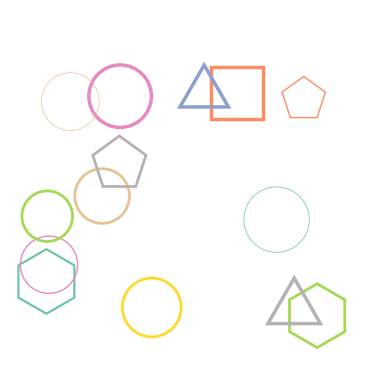[{"shape": "hexagon", "thickness": 1.5, "radius": 0.42, "center": [0.12, 0.269]}, {"shape": "circle", "thickness": 0.5, "radius": 0.42, "center": [0.718, 0.43]}, {"shape": "pentagon", "thickness": 1, "radius": 0.3, "center": [0.789, 0.742]}, {"shape": "square", "thickness": 2.5, "radius": 0.34, "center": [0.615, 0.758]}, {"shape": "triangle", "thickness": 2.5, "radius": 0.36, "center": [0.53, 0.759]}, {"shape": "circle", "thickness": 2.5, "radius": 0.41, "center": [0.312, 0.75]}, {"shape": "circle", "thickness": 1, "radius": 0.37, "center": [0.127, 0.312]}, {"shape": "circle", "thickness": 2, "radius": 0.33, "center": [0.123, 0.438]}, {"shape": "hexagon", "thickness": 2, "radius": 0.41, "center": [0.824, 0.18]}, {"shape": "circle", "thickness": 2, "radius": 0.38, "center": [0.394, 0.201]}, {"shape": "circle", "thickness": 2, "radius": 0.36, "center": [0.265, 0.491]}, {"shape": "circle", "thickness": 0.5, "radius": 0.38, "center": [0.183, 0.736]}, {"shape": "pentagon", "thickness": 2, "radius": 0.36, "center": [0.31, 0.574]}, {"shape": "triangle", "thickness": 2.5, "radius": 0.39, "center": [0.764, 0.199]}]